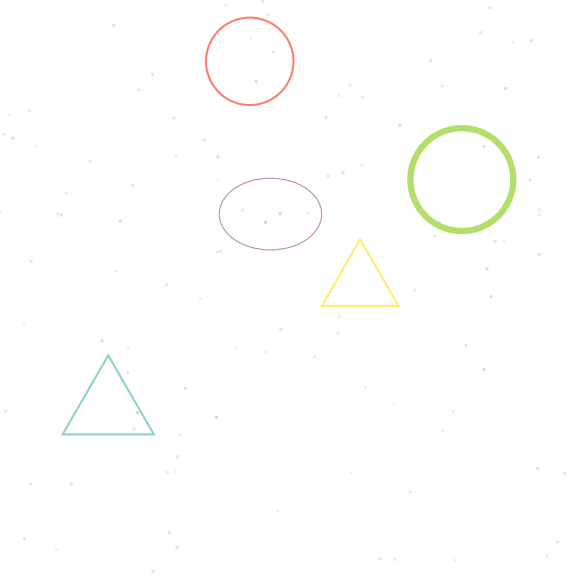[{"shape": "triangle", "thickness": 1, "radius": 0.46, "center": [0.187, 0.293]}, {"shape": "circle", "thickness": 1, "radius": 0.38, "center": [0.432, 0.893]}, {"shape": "circle", "thickness": 3, "radius": 0.45, "center": [0.8, 0.688]}, {"shape": "oval", "thickness": 0.5, "radius": 0.44, "center": [0.468, 0.628]}, {"shape": "triangle", "thickness": 1, "radius": 0.38, "center": [0.624, 0.508]}]